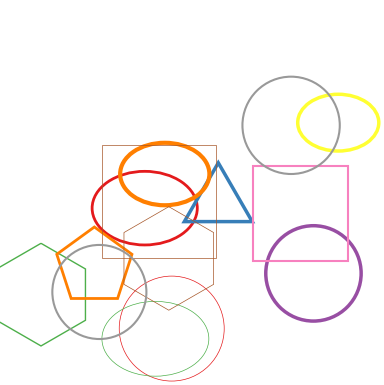[{"shape": "circle", "thickness": 0.5, "radius": 0.68, "center": [0.446, 0.147]}, {"shape": "oval", "thickness": 2, "radius": 0.68, "center": [0.376, 0.459]}, {"shape": "triangle", "thickness": 2.5, "radius": 0.51, "center": [0.567, 0.475]}, {"shape": "hexagon", "thickness": 1, "radius": 0.67, "center": [0.107, 0.235]}, {"shape": "oval", "thickness": 0.5, "radius": 0.69, "center": [0.404, 0.12]}, {"shape": "circle", "thickness": 2.5, "radius": 0.62, "center": [0.814, 0.29]}, {"shape": "pentagon", "thickness": 2, "radius": 0.51, "center": [0.245, 0.308]}, {"shape": "oval", "thickness": 3, "radius": 0.58, "center": [0.428, 0.548]}, {"shape": "oval", "thickness": 2.5, "radius": 0.53, "center": [0.879, 0.681]}, {"shape": "hexagon", "thickness": 0.5, "radius": 0.67, "center": [0.438, 0.329]}, {"shape": "square", "thickness": 0.5, "radius": 0.74, "center": [0.412, 0.477]}, {"shape": "square", "thickness": 1.5, "radius": 0.62, "center": [0.781, 0.444]}, {"shape": "circle", "thickness": 1.5, "radius": 0.61, "center": [0.258, 0.242]}, {"shape": "circle", "thickness": 1.5, "radius": 0.63, "center": [0.756, 0.674]}]